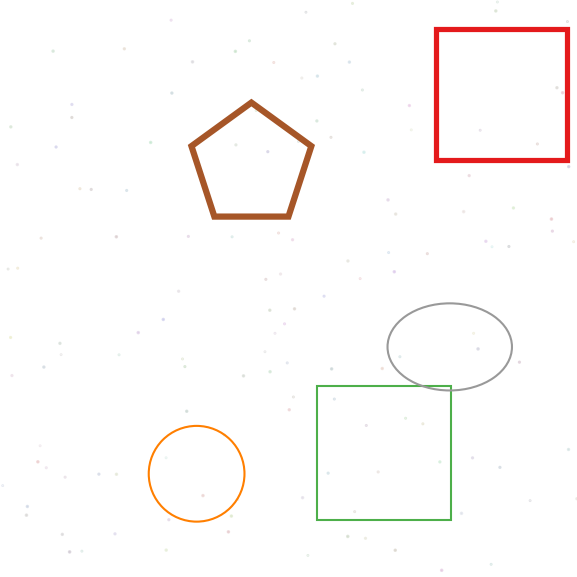[{"shape": "square", "thickness": 2.5, "radius": 0.56, "center": [0.869, 0.835]}, {"shape": "square", "thickness": 1, "radius": 0.58, "center": [0.665, 0.215]}, {"shape": "circle", "thickness": 1, "radius": 0.41, "center": [0.34, 0.179]}, {"shape": "pentagon", "thickness": 3, "radius": 0.55, "center": [0.435, 0.712]}, {"shape": "oval", "thickness": 1, "radius": 0.54, "center": [0.779, 0.398]}]